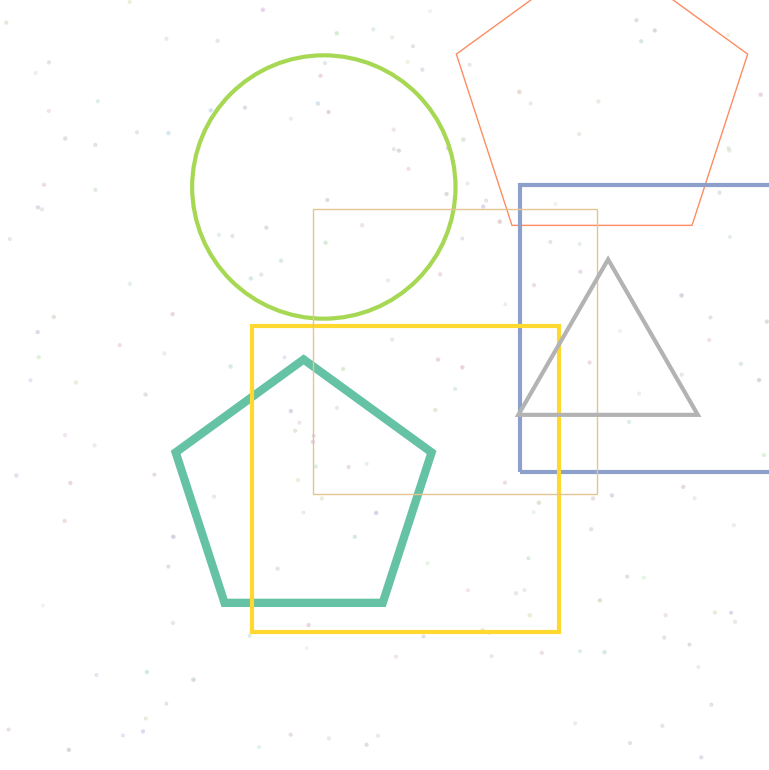[{"shape": "pentagon", "thickness": 3, "radius": 0.87, "center": [0.394, 0.358]}, {"shape": "pentagon", "thickness": 0.5, "radius": 0.99, "center": [0.782, 0.868]}, {"shape": "square", "thickness": 1.5, "radius": 0.93, "center": [0.861, 0.573]}, {"shape": "circle", "thickness": 1.5, "radius": 0.86, "center": [0.421, 0.757]}, {"shape": "square", "thickness": 1.5, "radius": 0.99, "center": [0.526, 0.378]}, {"shape": "square", "thickness": 0.5, "radius": 0.92, "center": [0.591, 0.544]}, {"shape": "triangle", "thickness": 1.5, "radius": 0.67, "center": [0.79, 0.529]}]